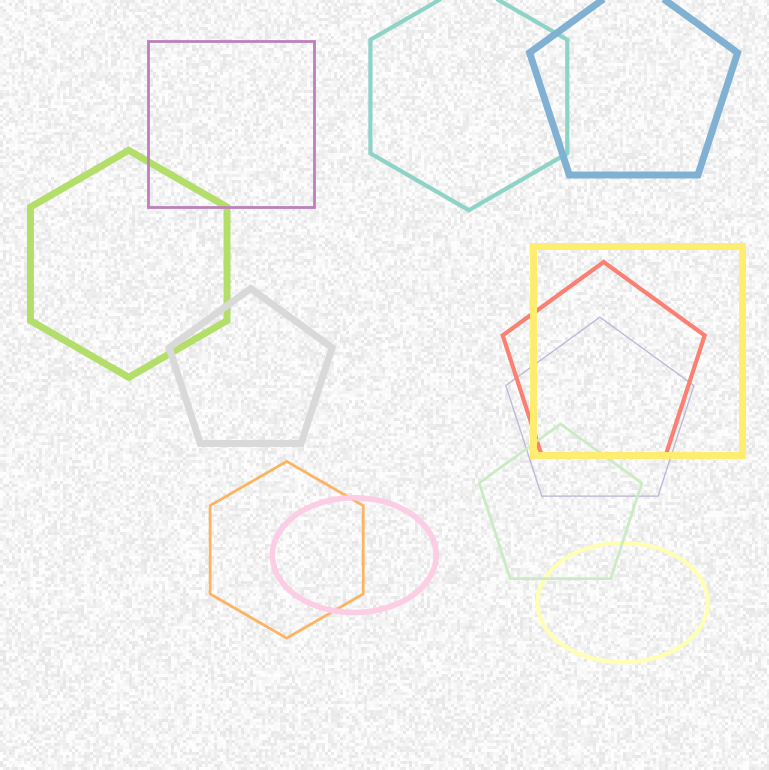[{"shape": "hexagon", "thickness": 1.5, "radius": 0.74, "center": [0.609, 0.875]}, {"shape": "oval", "thickness": 1.5, "radius": 0.55, "center": [0.809, 0.217]}, {"shape": "pentagon", "thickness": 0.5, "radius": 0.64, "center": [0.779, 0.46]}, {"shape": "pentagon", "thickness": 1.5, "radius": 0.69, "center": [0.784, 0.522]}, {"shape": "pentagon", "thickness": 2.5, "radius": 0.71, "center": [0.823, 0.888]}, {"shape": "hexagon", "thickness": 1, "radius": 0.57, "center": [0.372, 0.286]}, {"shape": "hexagon", "thickness": 2.5, "radius": 0.74, "center": [0.167, 0.657]}, {"shape": "oval", "thickness": 2, "radius": 0.53, "center": [0.46, 0.279]}, {"shape": "pentagon", "thickness": 2.5, "radius": 0.56, "center": [0.325, 0.514]}, {"shape": "square", "thickness": 1, "radius": 0.54, "center": [0.3, 0.839]}, {"shape": "pentagon", "thickness": 1, "radius": 0.56, "center": [0.728, 0.338]}, {"shape": "square", "thickness": 2.5, "radius": 0.68, "center": [0.828, 0.545]}]